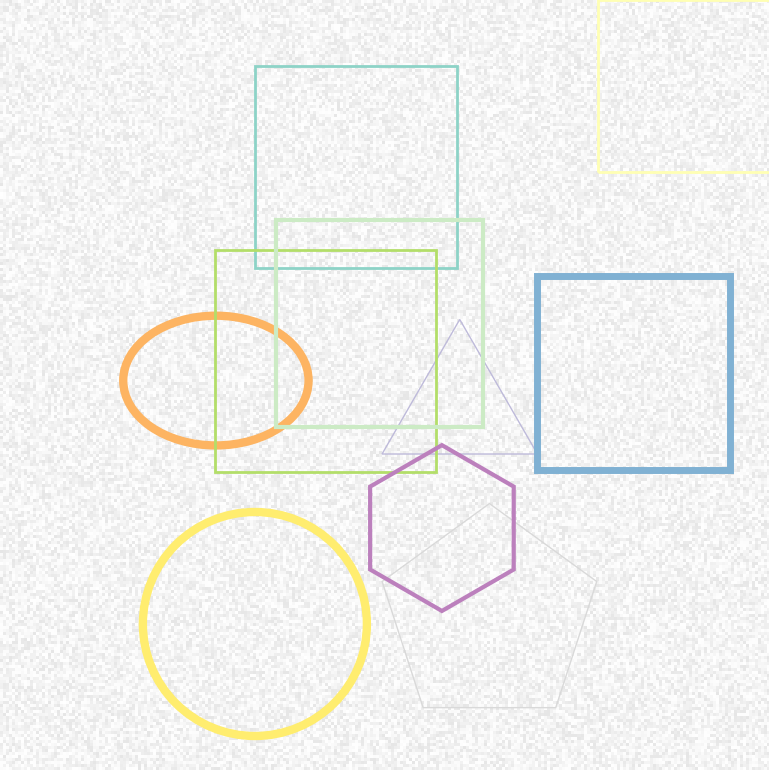[{"shape": "square", "thickness": 1, "radius": 0.66, "center": [0.462, 0.783]}, {"shape": "square", "thickness": 1, "radius": 0.56, "center": [0.889, 0.888]}, {"shape": "triangle", "thickness": 0.5, "radius": 0.58, "center": [0.597, 0.469]}, {"shape": "square", "thickness": 2.5, "radius": 0.63, "center": [0.823, 0.515]}, {"shape": "oval", "thickness": 3, "radius": 0.6, "center": [0.28, 0.506]}, {"shape": "square", "thickness": 1, "radius": 0.72, "center": [0.423, 0.531]}, {"shape": "pentagon", "thickness": 0.5, "radius": 0.73, "center": [0.636, 0.2]}, {"shape": "hexagon", "thickness": 1.5, "radius": 0.54, "center": [0.574, 0.314]}, {"shape": "square", "thickness": 1.5, "radius": 0.67, "center": [0.493, 0.58]}, {"shape": "circle", "thickness": 3, "radius": 0.73, "center": [0.331, 0.19]}]